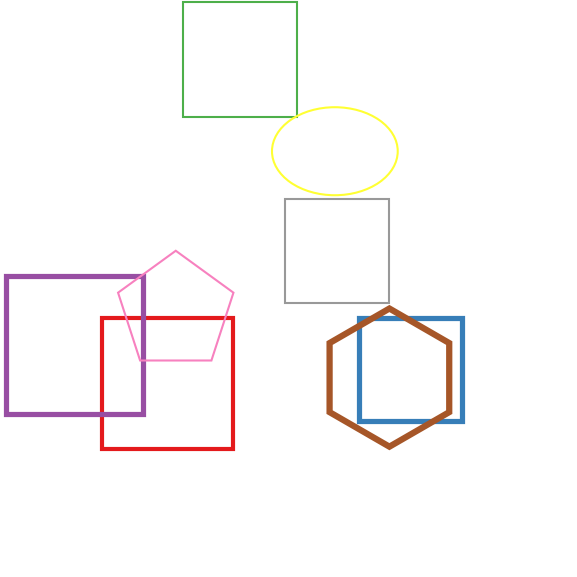[{"shape": "square", "thickness": 2, "radius": 0.57, "center": [0.29, 0.335]}, {"shape": "square", "thickness": 2.5, "radius": 0.44, "center": [0.711, 0.36]}, {"shape": "square", "thickness": 1, "radius": 0.5, "center": [0.415, 0.896]}, {"shape": "square", "thickness": 2.5, "radius": 0.6, "center": [0.129, 0.402]}, {"shape": "oval", "thickness": 1, "radius": 0.54, "center": [0.58, 0.737]}, {"shape": "hexagon", "thickness": 3, "radius": 0.6, "center": [0.674, 0.345]}, {"shape": "pentagon", "thickness": 1, "radius": 0.53, "center": [0.304, 0.46]}, {"shape": "square", "thickness": 1, "radius": 0.45, "center": [0.583, 0.565]}]